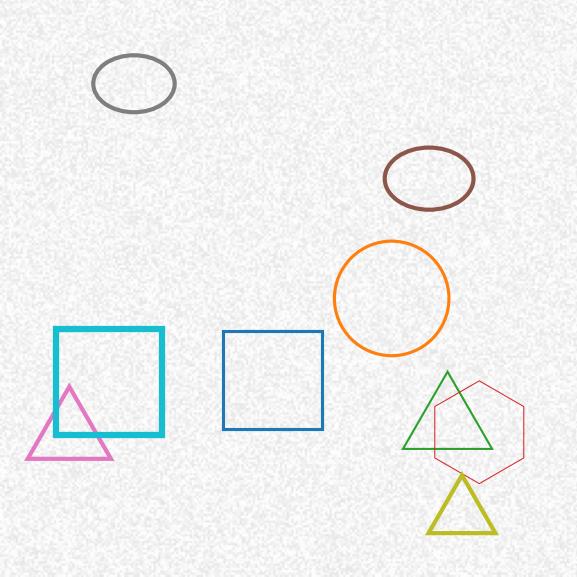[{"shape": "square", "thickness": 1.5, "radius": 0.43, "center": [0.472, 0.341]}, {"shape": "circle", "thickness": 1.5, "radius": 0.5, "center": [0.678, 0.482]}, {"shape": "triangle", "thickness": 1, "radius": 0.45, "center": [0.775, 0.266]}, {"shape": "hexagon", "thickness": 0.5, "radius": 0.44, "center": [0.83, 0.251]}, {"shape": "oval", "thickness": 2, "radius": 0.38, "center": [0.743, 0.69]}, {"shape": "triangle", "thickness": 2, "radius": 0.42, "center": [0.12, 0.246]}, {"shape": "oval", "thickness": 2, "radius": 0.35, "center": [0.232, 0.854]}, {"shape": "triangle", "thickness": 2, "radius": 0.33, "center": [0.8, 0.109]}, {"shape": "square", "thickness": 3, "radius": 0.46, "center": [0.189, 0.338]}]